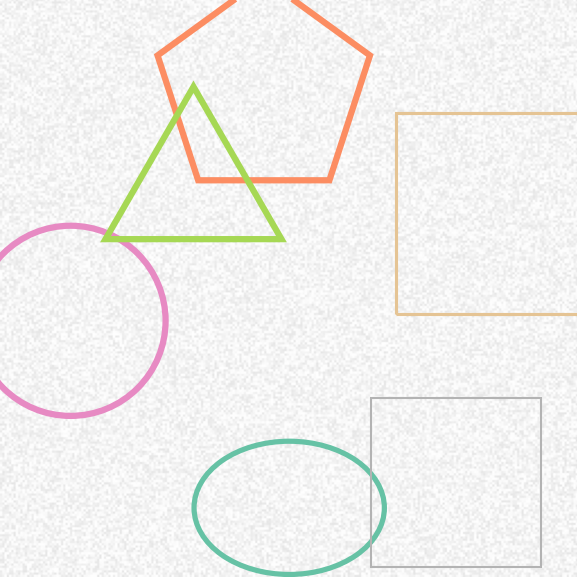[{"shape": "oval", "thickness": 2.5, "radius": 0.82, "center": [0.501, 0.12]}, {"shape": "pentagon", "thickness": 3, "radius": 0.97, "center": [0.457, 0.843]}, {"shape": "circle", "thickness": 3, "radius": 0.82, "center": [0.122, 0.444]}, {"shape": "triangle", "thickness": 3, "radius": 0.88, "center": [0.335, 0.673]}, {"shape": "square", "thickness": 1.5, "radius": 0.87, "center": [0.859, 0.629]}, {"shape": "square", "thickness": 1, "radius": 0.73, "center": [0.79, 0.164]}]